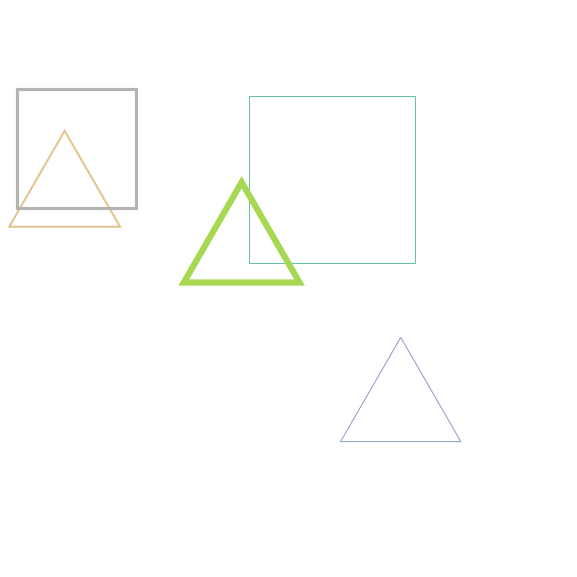[{"shape": "square", "thickness": 0.5, "radius": 0.72, "center": [0.575, 0.688]}, {"shape": "triangle", "thickness": 0.5, "radius": 0.6, "center": [0.694, 0.295]}, {"shape": "triangle", "thickness": 3, "radius": 0.58, "center": [0.418, 0.568]}, {"shape": "triangle", "thickness": 1, "radius": 0.55, "center": [0.112, 0.662]}, {"shape": "square", "thickness": 1.5, "radius": 0.51, "center": [0.133, 0.741]}]